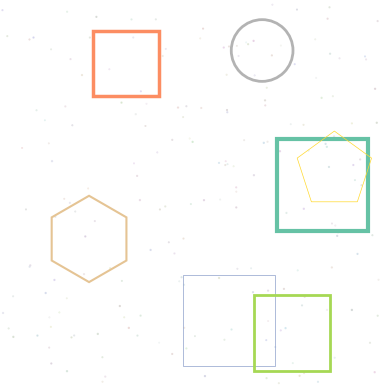[{"shape": "square", "thickness": 3, "radius": 0.59, "center": [0.838, 0.52]}, {"shape": "square", "thickness": 2.5, "radius": 0.42, "center": [0.328, 0.834]}, {"shape": "square", "thickness": 0.5, "radius": 0.59, "center": [0.595, 0.168]}, {"shape": "square", "thickness": 2, "radius": 0.5, "center": [0.759, 0.135]}, {"shape": "pentagon", "thickness": 0.5, "radius": 0.51, "center": [0.869, 0.558]}, {"shape": "hexagon", "thickness": 1.5, "radius": 0.56, "center": [0.231, 0.379]}, {"shape": "circle", "thickness": 2, "radius": 0.4, "center": [0.681, 0.869]}]